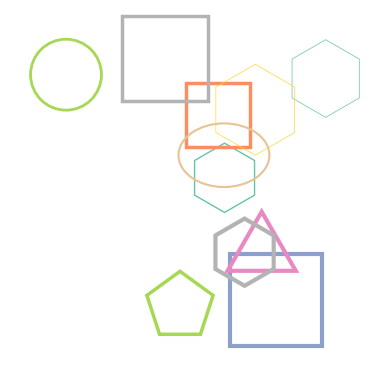[{"shape": "hexagon", "thickness": 1, "radius": 0.45, "center": [0.583, 0.538]}, {"shape": "hexagon", "thickness": 0.5, "radius": 0.5, "center": [0.846, 0.796]}, {"shape": "square", "thickness": 2.5, "radius": 0.42, "center": [0.566, 0.701]}, {"shape": "square", "thickness": 3, "radius": 0.6, "center": [0.717, 0.22]}, {"shape": "triangle", "thickness": 3, "radius": 0.51, "center": [0.68, 0.348]}, {"shape": "circle", "thickness": 2, "radius": 0.46, "center": [0.171, 0.806]}, {"shape": "pentagon", "thickness": 2.5, "radius": 0.45, "center": [0.467, 0.205]}, {"shape": "hexagon", "thickness": 0.5, "radius": 0.59, "center": [0.663, 0.715]}, {"shape": "oval", "thickness": 1.5, "radius": 0.59, "center": [0.582, 0.597]}, {"shape": "square", "thickness": 2.5, "radius": 0.56, "center": [0.429, 0.848]}, {"shape": "hexagon", "thickness": 3, "radius": 0.44, "center": [0.635, 0.345]}]